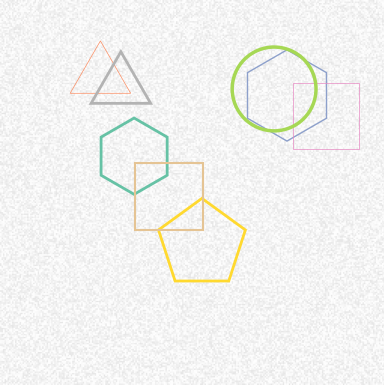[{"shape": "hexagon", "thickness": 2, "radius": 0.5, "center": [0.348, 0.594]}, {"shape": "triangle", "thickness": 0.5, "radius": 0.45, "center": [0.261, 0.803]}, {"shape": "hexagon", "thickness": 1, "radius": 0.59, "center": [0.745, 0.752]}, {"shape": "square", "thickness": 0.5, "radius": 0.43, "center": [0.847, 0.699]}, {"shape": "circle", "thickness": 2.5, "radius": 0.54, "center": [0.712, 0.769]}, {"shape": "pentagon", "thickness": 2, "radius": 0.59, "center": [0.525, 0.366]}, {"shape": "square", "thickness": 1.5, "radius": 0.44, "center": [0.438, 0.49]}, {"shape": "triangle", "thickness": 2, "radius": 0.45, "center": [0.314, 0.776]}]